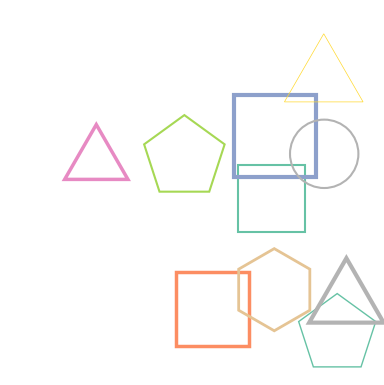[{"shape": "square", "thickness": 1.5, "radius": 0.44, "center": [0.706, 0.484]}, {"shape": "pentagon", "thickness": 1, "radius": 0.53, "center": [0.876, 0.132]}, {"shape": "square", "thickness": 2.5, "radius": 0.48, "center": [0.552, 0.197]}, {"shape": "square", "thickness": 3, "radius": 0.54, "center": [0.714, 0.647]}, {"shape": "triangle", "thickness": 2.5, "radius": 0.47, "center": [0.25, 0.581]}, {"shape": "pentagon", "thickness": 1.5, "radius": 0.55, "center": [0.479, 0.591]}, {"shape": "triangle", "thickness": 0.5, "radius": 0.59, "center": [0.841, 0.794]}, {"shape": "hexagon", "thickness": 2, "radius": 0.53, "center": [0.712, 0.248]}, {"shape": "triangle", "thickness": 3, "radius": 0.56, "center": [0.9, 0.218]}, {"shape": "circle", "thickness": 1.5, "radius": 0.44, "center": [0.842, 0.6]}]